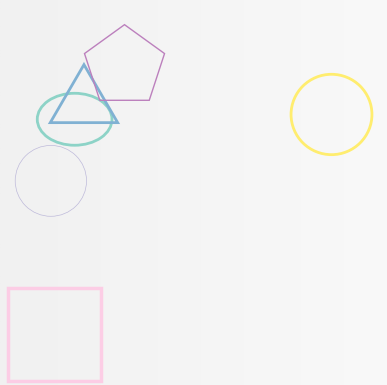[{"shape": "oval", "thickness": 2, "radius": 0.48, "center": [0.193, 0.69]}, {"shape": "circle", "thickness": 0.5, "radius": 0.46, "center": [0.131, 0.53]}, {"shape": "triangle", "thickness": 2, "radius": 0.5, "center": [0.217, 0.732]}, {"shape": "square", "thickness": 2.5, "radius": 0.6, "center": [0.141, 0.131]}, {"shape": "pentagon", "thickness": 1, "radius": 0.54, "center": [0.321, 0.827]}, {"shape": "circle", "thickness": 2, "radius": 0.52, "center": [0.855, 0.703]}]